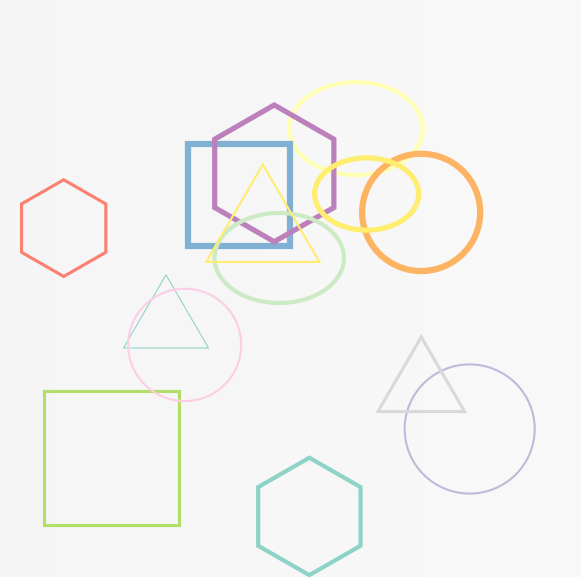[{"shape": "hexagon", "thickness": 2, "radius": 0.51, "center": [0.532, 0.105]}, {"shape": "triangle", "thickness": 0.5, "radius": 0.42, "center": [0.286, 0.439]}, {"shape": "oval", "thickness": 2, "radius": 0.57, "center": [0.613, 0.777]}, {"shape": "circle", "thickness": 1, "radius": 0.56, "center": [0.808, 0.256]}, {"shape": "hexagon", "thickness": 1.5, "radius": 0.42, "center": [0.11, 0.604]}, {"shape": "square", "thickness": 3, "radius": 0.44, "center": [0.411, 0.661]}, {"shape": "circle", "thickness": 3, "radius": 0.51, "center": [0.725, 0.631]}, {"shape": "square", "thickness": 1.5, "radius": 0.58, "center": [0.192, 0.206]}, {"shape": "circle", "thickness": 1, "radius": 0.49, "center": [0.318, 0.402]}, {"shape": "triangle", "thickness": 1.5, "radius": 0.43, "center": [0.725, 0.33]}, {"shape": "hexagon", "thickness": 2.5, "radius": 0.59, "center": [0.472, 0.699]}, {"shape": "oval", "thickness": 2, "radius": 0.56, "center": [0.48, 0.552]}, {"shape": "oval", "thickness": 2.5, "radius": 0.45, "center": [0.631, 0.663]}, {"shape": "triangle", "thickness": 1, "radius": 0.56, "center": [0.452, 0.602]}]